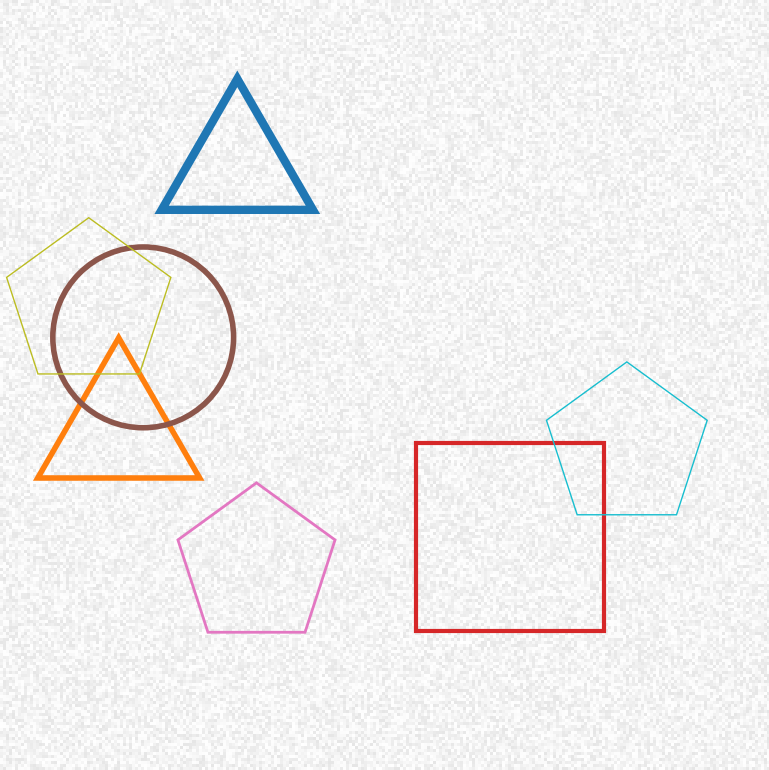[{"shape": "triangle", "thickness": 3, "radius": 0.57, "center": [0.308, 0.784]}, {"shape": "triangle", "thickness": 2, "radius": 0.61, "center": [0.154, 0.44]}, {"shape": "square", "thickness": 1.5, "radius": 0.61, "center": [0.662, 0.303]}, {"shape": "circle", "thickness": 2, "radius": 0.59, "center": [0.186, 0.562]}, {"shape": "pentagon", "thickness": 1, "radius": 0.54, "center": [0.333, 0.266]}, {"shape": "pentagon", "thickness": 0.5, "radius": 0.56, "center": [0.115, 0.605]}, {"shape": "pentagon", "thickness": 0.5, "radius": 0.55, "center": [0.814, 0.42]}]